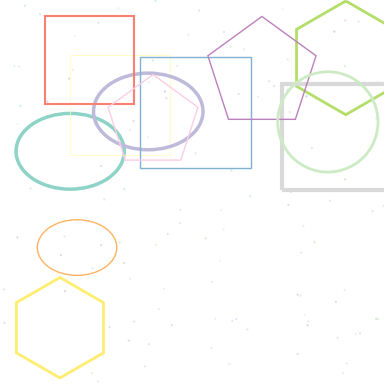[{"shape": "oval", "thickness": 2.5, "radius": 0.7, "center": [0.182, 0.607]}, {"shape": "square", "thickness": 0.5, "radius": 0.65, "center": [0.312, 0.728]}, {"shape": "oval", "thickness": 2.5, "radius": 0.71, "center": [0.385, 0.711]}, {"shape": "square", "thickness": 1.5, "radius": 0.57, "center": [0.232, 0.845]}, {"shape": "square", "thickness": 1, "radius": 0.72, "center": [0.508, 0.708]}, {"shape": "oval", "thickness": 1, "radius": 0.52, "center": [0.2, 0.357]}, {"shape": "hexagon", "thickness": 2, "radius": 0.74, "center": [0.898, 0.85]}, {"shape": "pentagon", "thickness": 1, "radius": 0.61, "center": [0.397, 0.683]}, {"shape": "square", "thickness": 3, "radius": 0.69, "center": [0.87, 0.644]}, {"shape": "pentagon", "thickness": 1, "radius": 0.74, "center": [0.68, 0.81]}, {"shape": "circle", "thickness": 2, "radius": 0.65, "center": [0.852, 0.683]}, {"shape": "hexagon", "thickness": 2, "radius": 0.65, "center": [0.156, 0.149]}]